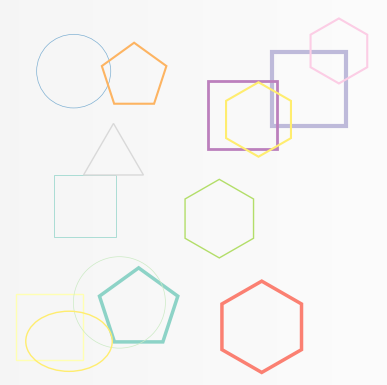[{"shape": "pentagon", "thickness": 2.5, "radius": 0.53, "center": [0.358, 0.198]}, {"shape": "square", "thickness": 0.5, "radius": 0.4, "center": [0.22, 0.465]}, {"shape": "square", "thickness": 1, "radius": 0.43, "center": [0.128, 0.151]}, {"shape": "square", "thickness": 3, "radius": 0.48, "center": [0.798, 0.768]}, {"shape": "hexagon", "thickness": 2.5, "radius": 0.59, "center": [0.675, 0.151]}, {"shape": "circle", "thickness": 0.5, "radius": 0.48, "center": [0.19, 0.815]}, {"shape": "pentagon", "thickness": 1.5, "radius": 0.44, "center": [0.346, 0.801]}, {"shape": "hexagon", "thickness": 1, "radius": 0.51, "center": [0.566, 0.432]}, {"shape": "hexagon", "thickness": 1.5, "radius": 0.42, "center": [0.875, 0.868]}, {"shape": "triangle", "thickness": 1, "radius": 0.45, "center": [0.293, 0.59]}, {"shape": "square", "thickness": 2, "radius": 0.44, "center": [0.627, 0.701]}, {"shape": "circle", "thickness": 0.5, "radius": 0.59, "center": [0.308, 0.214]}, {"shape": "hexagon", "thickness": 1.5, "radius": 0.48, "center": [0.667, 0.69]}, {"shape": "oval", "thickness": 1, "radius": 0.56, "center": [0.178, 0.114]}]